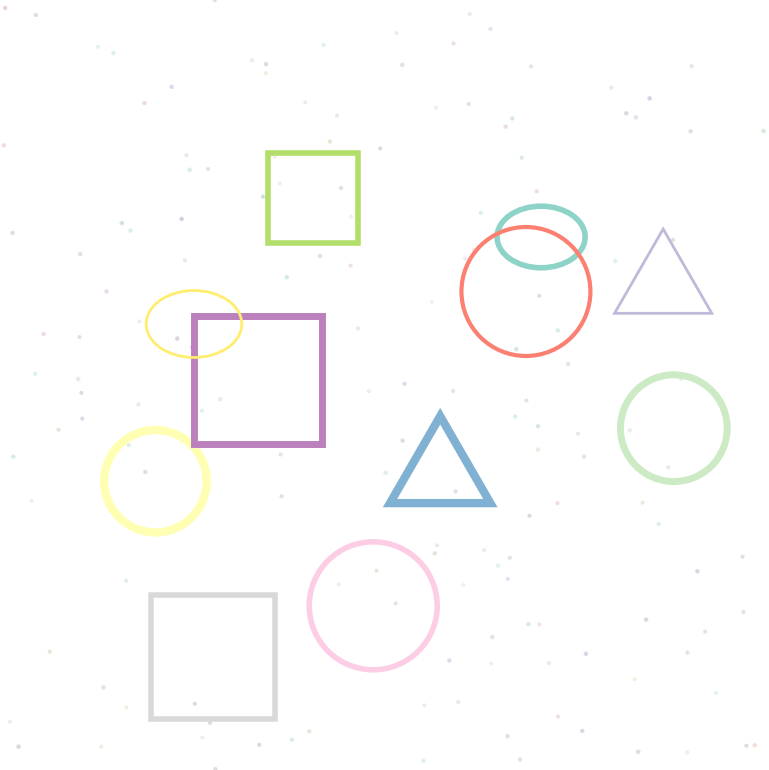[{"shape": "oval", "thickness": 2, "radius": 0.29, "center": [0.703, 0.692]}, {"shape": "circle", "thickness": 3, "radius": 0.33, "center": [0.202, 0.375]}, {"shape": "triangle", "thickness": 1, "radius": 0.36, "center": [0.861, 0.63]}, {"shape": "circle", "thickness": 1.5, "radius": 0.42, "center": [0.683, 0.621]}, {"shape": "triangle", "thickness": 3, "radius": 0.38, "center": [0.572, 0.384]}, {"shape": "square", "thickness": 2, "radius": 0.29, "center": [0.407, 0.743]}, {"shape": "circle", "thickness": 2, "radius": 0.42, "center": [0.485, 0.213]}, {"shape": "square", "thickness": 2, "radius": 0.4, "center": [0.277, 0.147]}, {"shape": "square", "thickness": 2.5, "radius": 0.41, "center": [0.335, 0.507]}, {"shape": "circle", "thickness": 2.5, "radius": 0.35, "center": [0.875, 0.444]}, {"shape": "oval", "thickness": 1, "radius": 0.31, "center": [0.252, 0.579]}]